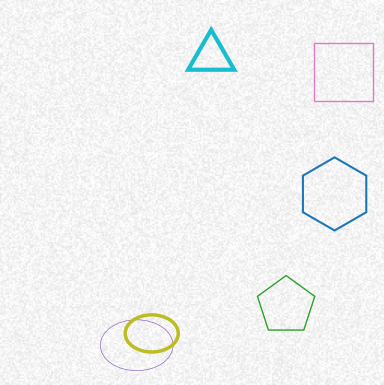[{"shape": "hexagon", "thickness": 1.5, "radius": 0.47, "center": [0.869, 0.496]}, {"shape": "pentagon", "thickness": 1, "radius": 0.39, "center": [0.743, 0.206]}, {"shape": "oval", "thickness": 0.5, "radius": 0.47, "center": [0.355, 0.103]}, {"shape": "square", "thickness": 1, "radius": 0.38, "center": [0.893, 0.813]}, {"shape": "oval", "thickness": 2.5, "radius": 0.34, "center": [0.394, 0.134]}, {"shape": "triangle", "thickness": 3, "radius": 0.35, "center": [0.549, 0.853]}]